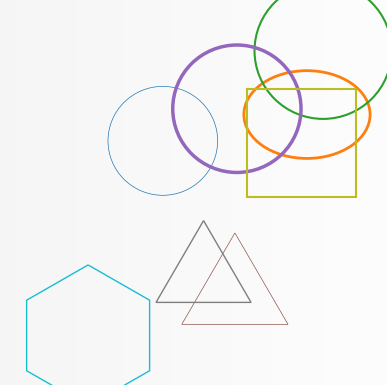[{"shape": "circle", "thickness": 0.5, "radius": 0.71, "center": [0.42, 0.634]}, {"shape": "oval", "thickness": 2, "radius": 0.81, "center": [0.792, 0.702]}, {"shape": "circle", "thickness": 1.5, "radius": 0.88, "center": [0.834, 0.868]}, {"shape": "circle", "thickness": 2.5, "radius": 0.83, "center": [0.611, 0.718]}, {"shape": "triangle", "thickness": 0.5, "radius": 0.79, "center": [0.606, 0.237]}, {"shape": "triangle", "thickness": 1, "radius": 0.71, "center": [0.525, 0.285]}, {"shape": "square", "thickness": 1.5, "radius": 0.7, "center": [0.779, 0.628]}, {"shape": "hexagon", "thickness": 1, "radius": 0.92, "center": [0.227, 0.129]}]